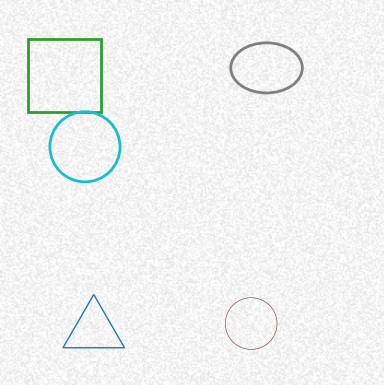[{"shape": "triangle", "thickness": 1, "radius": 0.46, "center": [0.244, 0.143]}, {"shape": "square", "thickness": 2, "radius": 0.47, "center": [0.167, 0.804]}, {"shape": "circle", "thickness": 0.5, "radius": 0.34, "center": [0.652, 0.16]}, {"shape": "oval", "thickness": 2, "radius": 0.46, "center": [0.692, 0.824]}, {"shape": "circle", "thickness": 2, "radius": 0.46, "center": [0.221, 0.619]}]